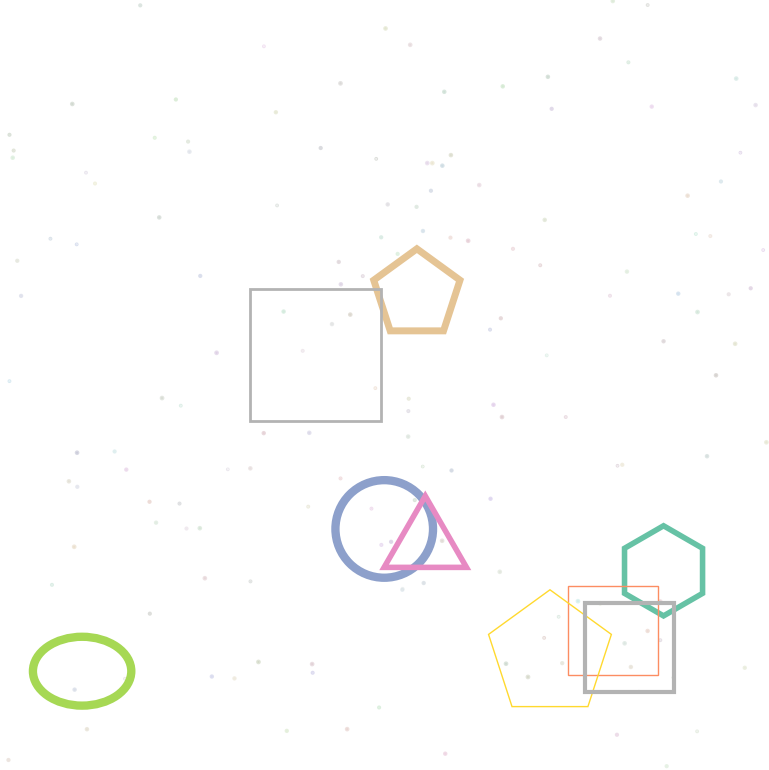[{"shape": "hexagon", "thickness": 2, "radius": 0.29, "center": [0.862, 0.259]}, {"shape": "square", "thickness": 0.5, "radius": 0.29, "center": [0.796, 0.181]}, {"shape": "circle", "thickness": 3, "radius": 0.32, "center": [0.499, 0.313]}, {"shape": "triangle", "thickness": 2, "radius": 0.31, "center": [0.552, 0.294]}, {"shape": "oval", "thickness": 3, "radius": 0.32, "center": [0.107, 0.128]}, {"shape": "pentagon", "thickness": 0.5, "radius": 0.42, "center": [0.714, 0.15]}, {"shape": "pentagon", "thickness": 2.5, "radius": 0.29, "center": [0.541, 0.618]}, {"shape": "square", "thickness": 1, "radius": 0.43, "center": [0.41, 0.539]}, {"shape": "square", "thickness": 1.5, "radius": 0.29, "center": [0.817, 0.159]}]